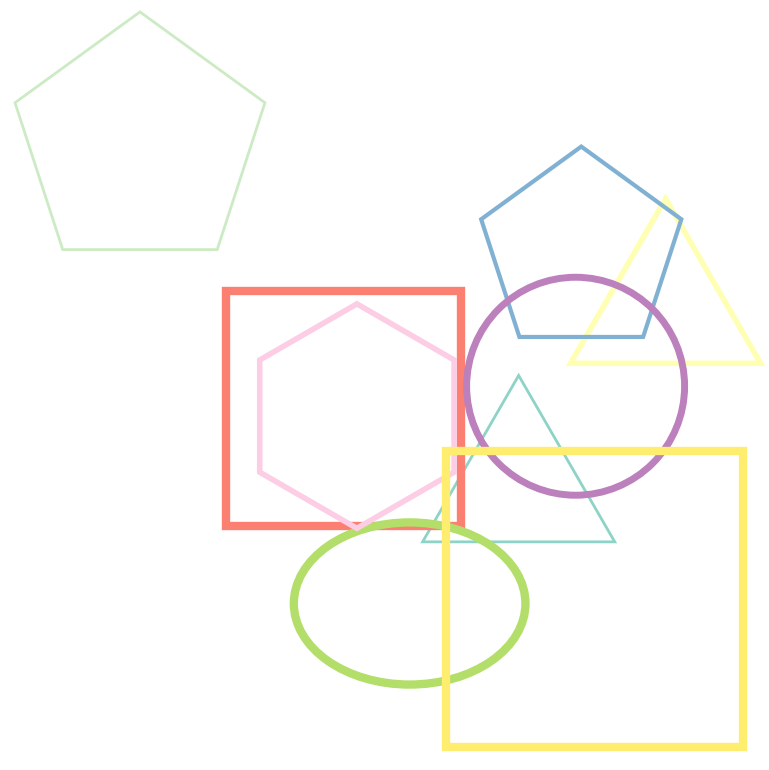[{"shape": "triangle", "thickness": 1, "radius": 0.72, "center": [0.674, 0.368]}, {"shape": "triangle", "thickness": 2, "radius": 0.71, "center": [0.864, 0.599]}, {"shape": "square", "thickness": 3, "radius": 0.76, "center": [0.446, 0.47]}, {"shape": "pentagon", "thickness": 1.5, "radius": 0.68, "center": [0.755, 0.673]}, {"shape": "oval", "thickness": 3, "radius": 0.75, "center": [0.532, 0.216]}, {"shape": "hexagon", "thickness": 2, "radius": 0.73, "center": [0.464, 0.46]}, {"shape": "circle", "thickness": 2.5, "radius": 0.71, "center": [0.748, 0.498]}, {"shape": "pentagon", "thickness": 1, "radius": 0.85, "center": [0.182, 0.814]}, {"shape": "square", "thickness": 3, "radius": 0.96, "center": [0.772, 0.222]}]